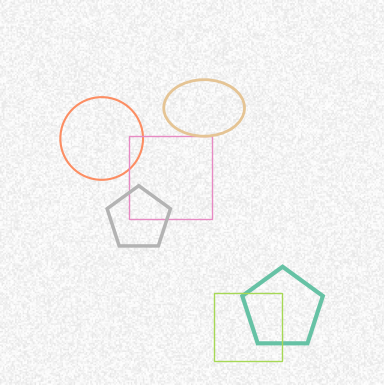[{"shape": "pentagon", "thickness": 3, "radius": 0.55, "center": [0.734, 0.197]}, {"shape": "circle", "thickness": 1.5, "radius": 0.54, "center": [0.264, 0.64]}, {"shape": "square", "thickness": 1, "radius": 0.54, "center": [0.444, 0.539]}, {"shape": "square", "thickness": 1, "radius": 0.44, "center": [0.644, 0.151]}, {"shape": "oval", "thickness": 2, "radius": 0.52, "center": [0.53, 0.72]}, {"shape": "pentagon", "thickness": 2.5, "radius": 0.43, "center": [0.36, 0.431]}]